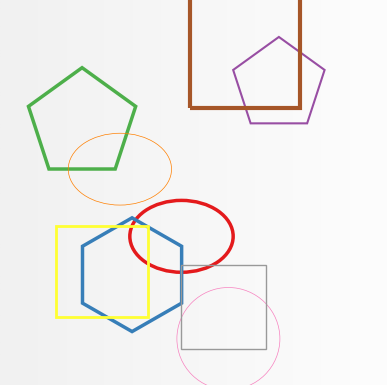[{"shape": "oval", "thickness": 2.5, "radius": 0.67, "center": [0.468, 0.386]}, {"shape": "hexagon", "thickness": 2.5, "radius": 0.74, "center": [0.341, 0.286]}, {"shape": "pentagon", "thickness": 2.5, "radius": 0.73, "center": [0.212, 0.679]}, {"shape": "pentagon", "thickness": 1.5, "radius": 0.62, "center": [0.72, 0.78]}, {"shape": "oval", "thickness": 0.5, "radius": 0.67, "center": [0.309, 0.561]}, {"shape": "square", "thickness": 2, "radius": 0.59, "center": [0.264, 0.296]}, {"shape": "square", "thickness": 3, "radius": 0.71, "center": [0.631, 0.861]}, {"shape": "circle", "thickness": 0.5, "radius": 0.66, "center": [0.589, 0.12]}, {"shape": "square", "thickness": 1, "radius": 0.55, "center": [0.577, 0.203]}]